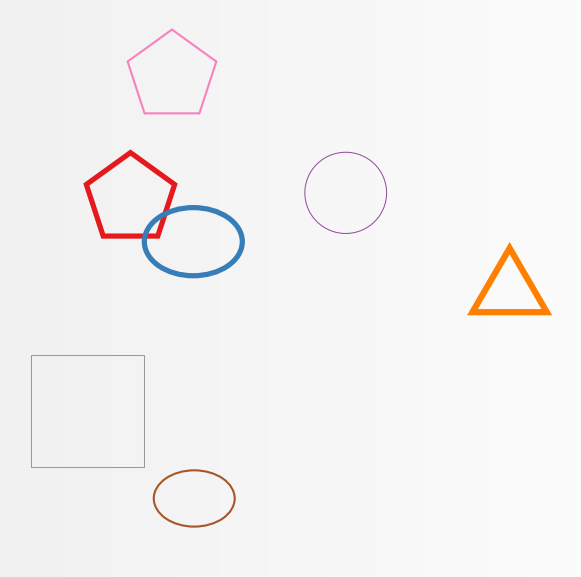[{"shape": "pentagon", "thickness": 2.5, "radius": 0.4, "center": [0.225, 0.655]}, {"shape": "oval", "thickness": 2.5, "radius": 0.42, "center": [0.333, 0.581]}, {"shape": "circle", "thickness": 0.5, "radius": 0.35, "center": [0.595, 0.665]}, {"shape": "triangle", "thickness": 3, "radius": 0.37, "center": [0.877, 0.495]}, {"shape": "oval", "thickness": 1, "radius": 0.35, "center": [0.334, 0.136]}, {"shape": "pentagon", "thickness": 1, "radius": 0.4, "center": [0.296, 0.868]}, {"shape": "square", "thickness": 0.5, "radius": 0.48, "center": [0.15, 0.288]}]